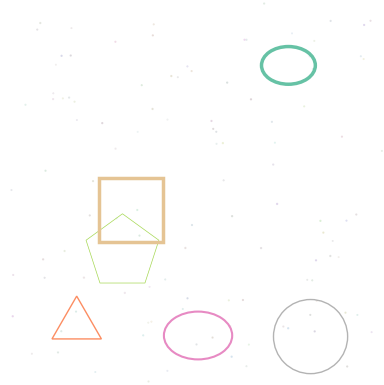[{"shape": "oval", "thickness": 2.5, "radius": 0.35, "center": [0.749, 0.83]}, {"shape": "triangle", "thickness": 1, "radius": 0.37, "center": [0.199, 0.157]}, {"shape": "oval", "thickness": 1.5, "radius": 0.44, "center": [0.514, 0.129]}, {"shape": "pentagon", "thickness": 0.5, "radius": 0.5, "center": [0.318, 0.345]}, {"shape": "square", "thickness": 2.5, "radius": 0.42, "center": [0.34, 0.454]}, {"shape": "circle", "thickness": 1, "radius": 0.48, "center": [0.807, 0.126]}]